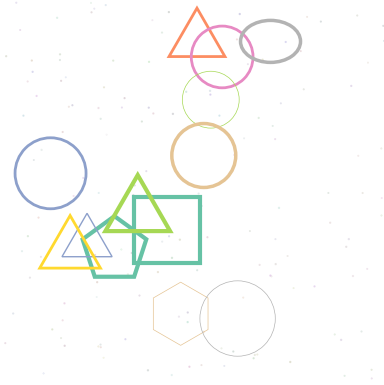[{"shape": "pentagon", "thickness": 3, "radius": 0.44, "center": [0.297, 0.352]}, {"shape": "square", "thickness": 3, "radius": 0.43, "center": [0.433, 0.402]}, {"shape": "triangle", "thickness": 2, "radius": 0.42, "center": [0.512, 0.895]}, {"shape": "triangle", "thickness": 1, "radius": 0.38, "center": [0.226, 0.371]}, {"shape": "circle", "thickness": 2, "radius": 0.46, "center": [0.131, 0.55]}, {"shape": "circle", "thickness": 2, "radius": 0.4, "center": [0.577, 0.852]}, {"shape": "circle", "thickness": 0.5, "radius": 0.37, "center": [0.547, 0.741]}, {"shape": "triangle", "thickness": 3, "radius": 0.49, "center": [0.358, 0.448]}, {"shape": "triangle", "thickness": 2, "radius": 0.46, "center": [0.182, 0.349]}, {"shape": "circle", "thickness": 2.5, "radius": 0.42, "center": [0.529, 0.596]}, {"shape": "hexagon", "thickness": 0.5, "radius": 0.41, "center": [0.469, 0.185]}, {"shape": "oval", "thickness": 2.5, "radius": 0.39, "center": [0.703, 0.892]}, {"shape": "circle", "thickness": 0.5, "radius": 0.49, "center": [0.617, 0.173]}]